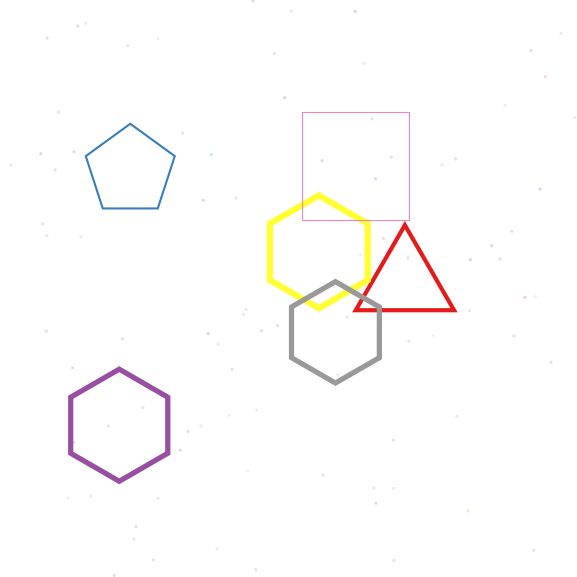[{"shape": "triangle", "thickness": 2, "radius": 0.49, "center": [0.701, 0.511]}, {"shape": "pentagon", "thickness": 1, "radius": 0.41, "center": [0.226, 0.704]}, {"shape": "hexagon", "thickness": 2.5, "radius": 0.49, "center": [0.206, 0.263]}, {"shape": "hexagon", "thickness": 3, "radius": 0.49, "center": [0.552, 0.563]}, {"shape": "square", "thickness": 0.5, "radius": 0.47, "center": [0.615, 0.712]}, {"shape": "hexagon", "thickness": 2.5, "radius": 0.44, "center": [0.581, 0.424]}]